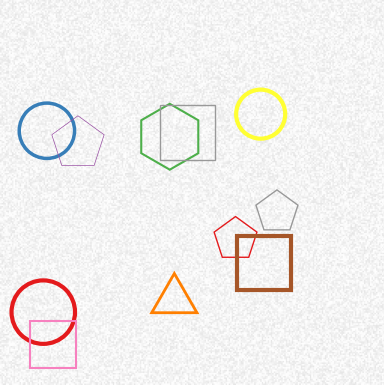[{"shape": "pentagon", "thickness": 1, "radius": 0.29, "center": [0.612, 0.379]}, {"shape": "circle", "thickness": 3, "radius": 0.41, "center": [0.112, 0.189]}, {"shape": "circle", "thickness": 2.5, "radius": 0.36, "center": [0.122, 0.66]}, {"shape": "hexagon", "thickness": 1.5, "radius": 0.43, "center": [0.441, 0.645]}, {"shape": "pentagon", "thickness": 0.5, "radius": 0.36, "center": [0.202, 0.628]}, {"shape": "triangle", "thickness": 2, "radius": 0.34, "center": [0.453, 0.222]}, {"shape": "circle", "thickness": 3, "radius": 0.32, "center": [0.677, 0.704]}, {"shape": "square", "thickness": 3, "radius": 0.35, "center": [0.686, 0.316]}, {"shape": "square", "thickness": 1.5, "radius": 0.3, "center": [0.138, 0.105]}, {"shape": "square", "thickness": 1, "radius": 0.36, "center": [0.488, 0.655]}, {"shape": "pentagon", "thickness": 1, "radius": 0.29, "center": [0.719, 0.449]}]